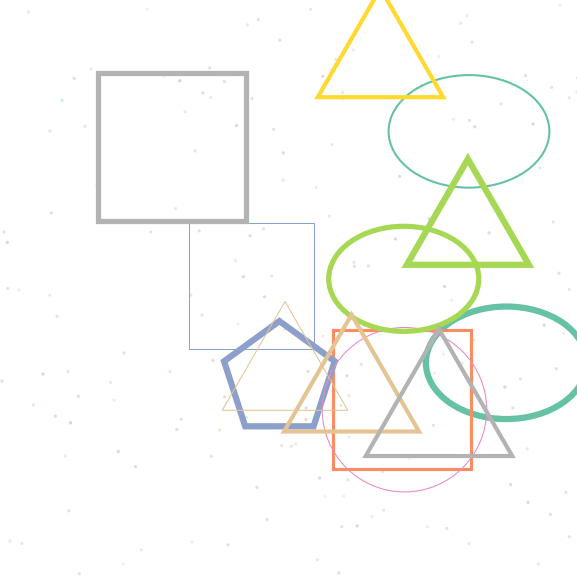[{"shape": "oval", "thickness": 1, "radius": 0.7, "center": [0.812, 0.772]}, {"shape": "oval", "thickness": 3, "radius": 0.7, "center": [0.877, 0.371]}, {"shape": "square", "thickness": 1.5, "radius": 0.6, "center": [0.696, 0.307]}, {"shape": "pentagon", "thickness": 3, "radius": 0.5, "center": [0.484, 0.342]}, {"shape": "square", "thickness": 0.5, "radius": 0.54, "center": [0.435, 0.504]}, {"shape": "circle", "thickness": 0.5, "radius": 0.71, "center": [0.7, 0.29]}, {"shape": "triangle", "thickness": 3, "radius": 0.61, "center": [0.81, 0.602]}, {"shape": "oval", "thickness": 2.5, "radius": 0.65, "center": [0.699, 0.516]}, {"shape": "triangle", "thickness": 2, "radius": 0.63, "center": [0.659, 0.894]}, {"shape": "triangle", "thickness": 0.5, "radius": 0.63, "center": [0.494, 0.351]}, {"shape": "triangle", "thickness": 2, "radius": 0.67, "center": [0.609, 0.319]}, {"shape": "triangle", "thickness": 2, "radius": 0.73, "center": [0.76, 0.283]}, {"shape": "square", "thickness": 2.5, "radius": 0.64, "center": [0.297, 0.744]}]